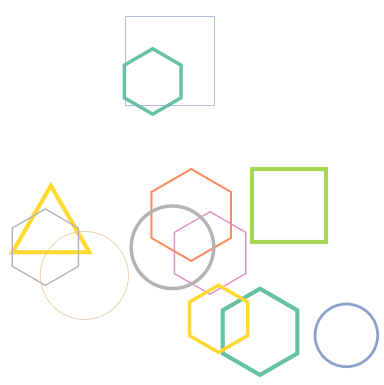[{"shape": "hexagon", "thickness": 2.5, "radius": 0.42, "center": [0.397, 0.788]}, {"shape": "hexagon", "thickness": 3, "radius": 0.56, "center": [0.675, 0.138]}, {"shape": "hexagon", "thickness": 1.5, "radius": 0.6, "center": [0.497, 0.442]}, {"shape": "square", "thickness": 0.5, "radius": 0.58, "center": [0.44, 0.843]}, {"shape": "circle", "thickness": 2, "radius": 0.41, "center": [0.9, 0.129]}, {"shape": "hexagon", "thickness": 1, "radius": 0.54, "center": [0.546, 0.343]}, {"shape": "square", "thickness": 3, "radius": 0.47, "center": [0.751, 0.467]}, {"shape": "triangle", "thickness": 3, "radius": 0.58, "center": [0.132, 0.402]}, {"shape": "hexagon", "thickness": 2.5, "radius": 0.44, "center": [0.568, 0.172]}, {"shape": "circle", "thickness": 0.5, "radius": 0.57, "center": [0.219, 0.285]}, {"shape": "hexagon", "thickness": 1, "radius": 0.5, "center": [0.118, 0.358]}, {"shape": "circle", "thickness": 2.5, "radius": 0.54, "center": [0.448, 0.358]}]